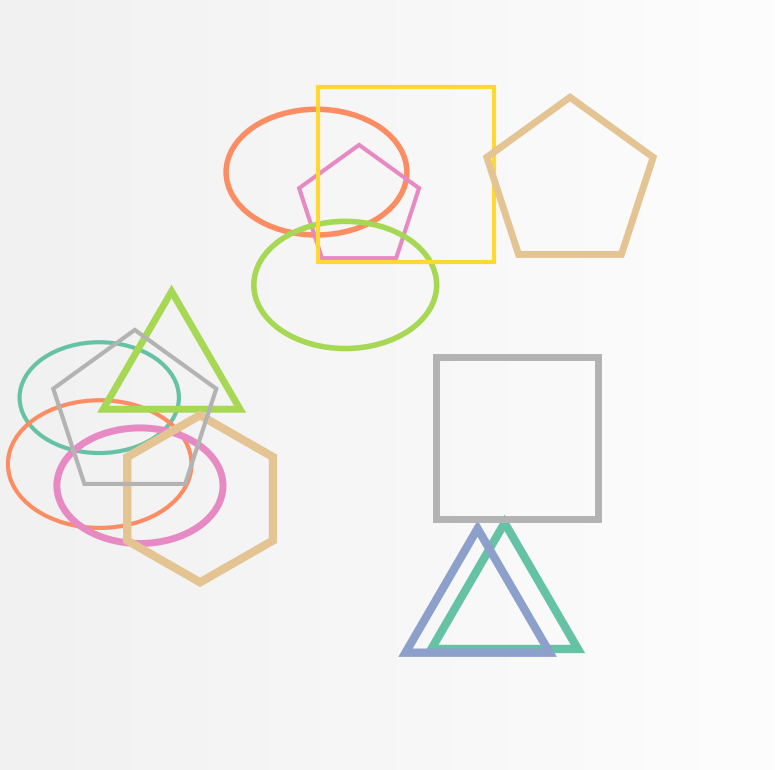[{"shape": "triangle", "thickness": 3, "radius": 0.55, "center": [0.651, 0.212]}, {"shape": "oval", "thickness": 1.5, "radius": 0.51, "center": [0.128, 0.484]}, {"shape": "oval", "thickness": 2, "radius": 0.58, "center": [0.408, 0.776]}, {"shape": "oval", "thickness": 1.5, "radius": 0.59, "center": [0.129, 0.397]}, {"shape": "triangle", "thickness": 3, "radius": 0.54, "center": [0.616, 0.206]}, {"shape": "pentagon", "thickness": 1.5, "radius": 0.41, "center": [0.463, 0.73]}, {"shape": "oval", "thickness": 2.5, "radius": 0.54, "center": [0.181, 0.369]}, {"shape": "oval", "thickness": 2, "radius": 0.59, "center": [0.445, 0.63]}, {"shape": "triangle", "thickness": 2.5, "radius": 0.51, "center": [0.221, 0.52]}, {"shape": "square", "thickness": 1.5, "radius": 0.57, "center": [0.524, 0.773]}, {"shape": "hexagon", "thickness": 3, "radius": 0.54, "center": [0.258, 0.352]}, {"shape": "pentagon", "thickness": 2.5, "radius": 0.56, "center": [0.735, 0.761]}, {"shape": "square", "thickness": 2.5, "radius": 0.52, "center": [0.667, 0.431]}, {"shape": "pentagon", "thickness": 1.5, "radius": 0.55, "center": [0.174, 0.461]}]